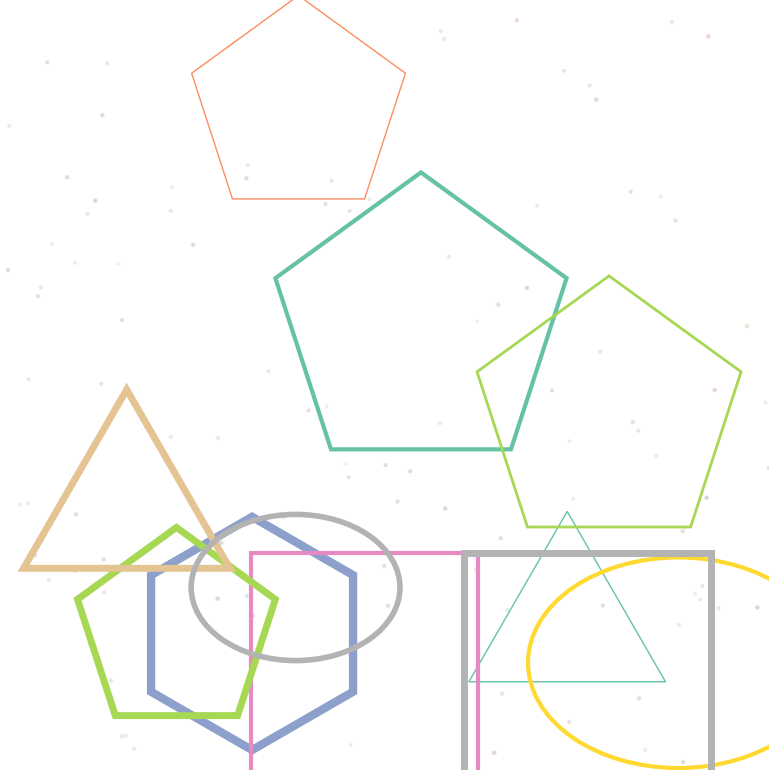[{"shape": "pentagon", "thickness": 1.5, "radius": 0.99, "center": [0.547, 0.577]}, {"shape": "triangle", "thickness": 0.5, "radius": 0.74, "center": [0.737, 0.188]}, {"shape": "pentagon", "thickness": 0.5, "radius": 0.73, "center": [0.388, 0.86]}, {"shape": "hexagon", "thickness": 3, "radius": 0.76, "center": [0.327, 0.177]}, {"shape": "square", "thickness": 1.5, "radius": 0.74, "center": [0.473, 0.134]}, {"shape": "pentagon", "thickness": 1, "radius": 0.9, "center": [0.791, 0.461]}, {"shape": "pentagon", "thickness": 2.5, "radius": 0.68, "center": [0.229, 0.18]}, {"shape": "oval", "thickness": 1.5, "radius": 0.98, "center": [0.881, 0.139]}, {"shape": "triangle", "thickness": 2.5, "radius": 0.77, "center": [0.165, 0.339]}, {"shape": "square", "thickness": 2.5, "radius": 0.8, "center": [0.763, 0.121]}, {"shape": "oval", "thickness": 2, "radius": 0.68, "center": [0.384, 0.237]}]